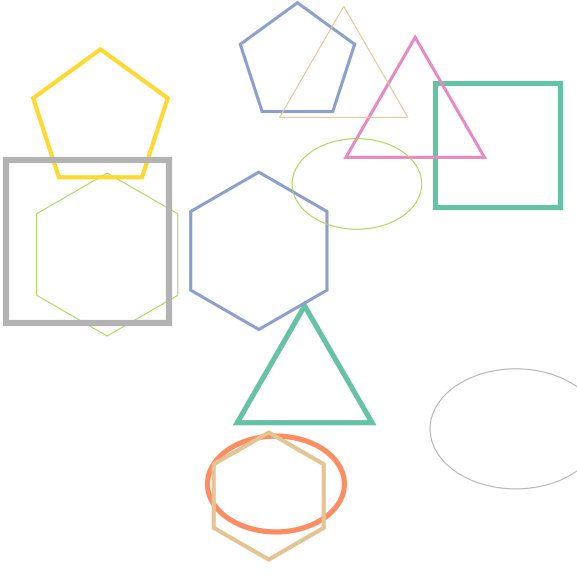[{"shape": "square", "thickness": 2.5, "radius": 0.54, "center": [0.862, 0.748]}, {"shape": "triangle", "thickness": 2.5, "radius": 0.67, "center": [0.527, 0.335]}, {"shape": "oval", "thickness": 2.5, "radius": 0.59, "center": [0.478, 0.161]}, {"shape": "pentagon", "thickness": 1.5, "radius": 0.52, "center": [0.515, 0.89]}, {"shape": "hexagon", "thickness": 1.5, "radius": 0.68, "center": [0.448, 0.565]}, {"shape": "triangle", "thickness": 1.5, "radius": 0.69, "center": [0.719, 0.796]}, {"shape": "oval", "thickness": 0.5, "radius": 0.56, "center": [0.618, 0.681]}, {"shape": "hexagon", "thickness": 0.5, "radius": 0.71, "center": [0.186, 0.558]}, {"shape": "pentagon", "thickness": 2, "radius": 0.61, "center": [0.174, 0.791]}, {"shape": "triangle", "thickness": 0.5, "radius": 0.64, "center": [0.595, 0.86]}, {"shape": "hexagon", "thickness": 2, "radius": 0.55, "center": [0.465, 0.14]}, {"shape": "square", "thickness": 3, "radius": 0.71, "center": [0.152, 0.581]}, {"shape": "oval", "thickness": 0.5, "radius": 0.74, "center": [0.893, 0.257]}]